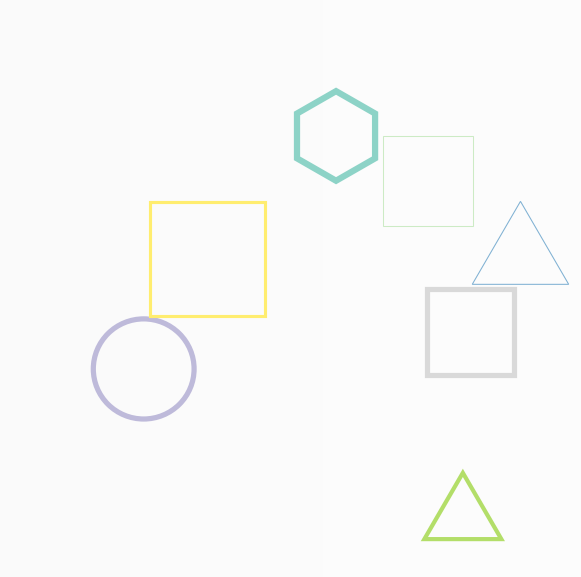[{"shape": "hexagon", "thickness": 3, "radius": 0.39, "center": [0.578, 0.764]}, {"shape": "circle", "thickness": 2.5, "radius": 0.43, "center": [0.247, 0.36]}, {"shape": "triangle", "thickness": 0.5, "radius": 0.48, "center": [0.895, 0.555]}, {"shape": "triangle", "thickness": 2, "radius": 0.38, "center": [0.796, 0.104]}, {"shape": "square", "thickness": 2.5, "radius": 0.37, "center": [0.81, 0.425]}, {"shape": "square", "thickness": 0.5, "radius": 0.39, "center": [0.736, 0.686]}, {"shape": "square", "thickness": 1.5, "radius": 0.49, "center": [0.356, 0.551]}]